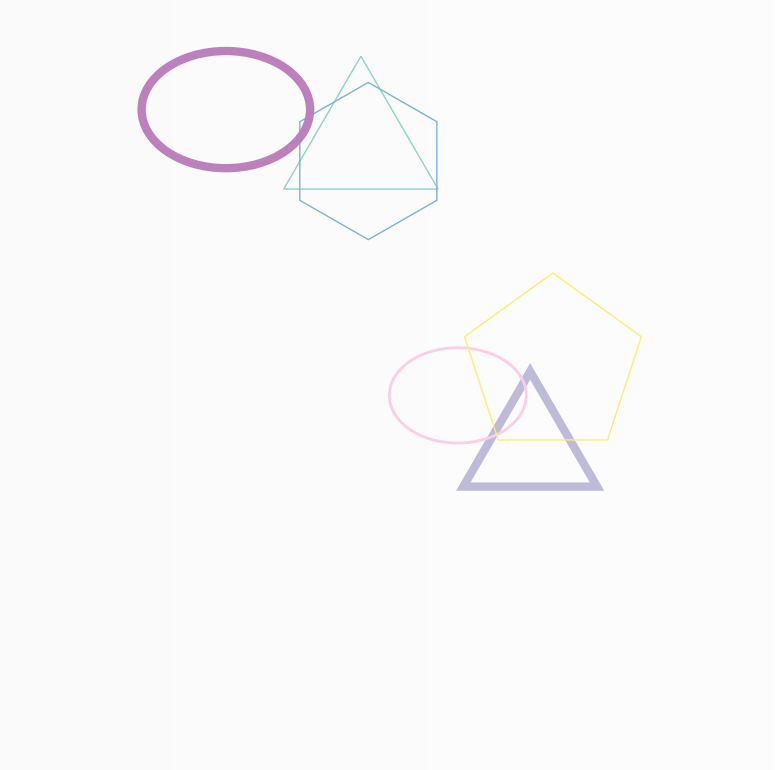[{"shape": "triangle", "thickness": 0.5, "radius": 0.58, "center": [0.466, 0.812]}, {"shape": "triangle", "thickness": 3, "radius": 0.5, "center": [0.684, 0.418]}, {"shape": "hexagon", "thickness": 0.5, "radius": 0.51, "center": [0.475, 0.791]}, {"shape": "oval", "thickness": 1, "radius": 0.44, "center": [0.591, 0.487]}, {"shape": "oval", "thickness": 3, "radius": 0.54, "center": [0.291, 0.858]}, {"shape": "pentagon", "thickness": 0.5, "radius": 0.6, "center": [0.713, 0.526]}]